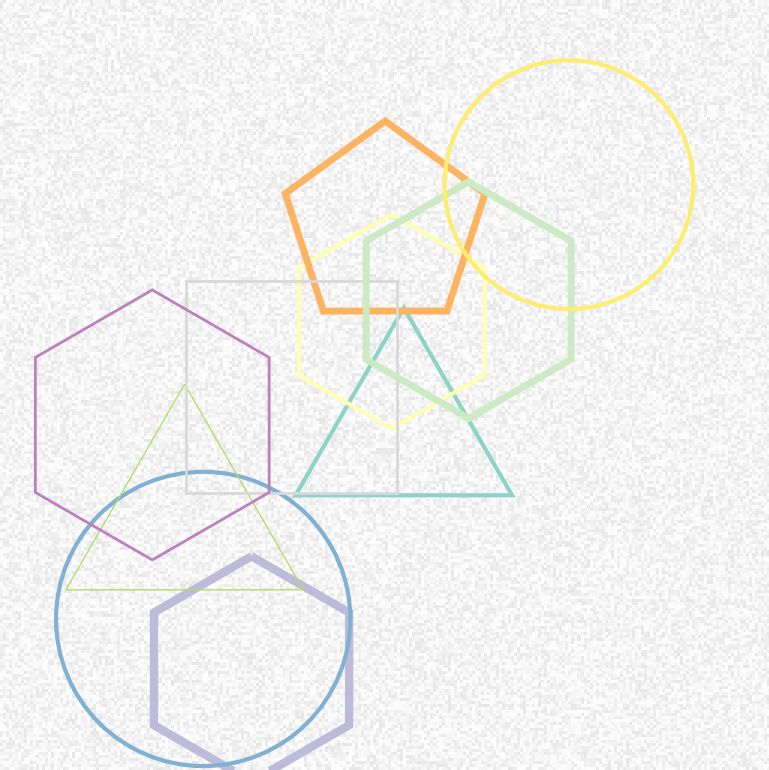[{"shape": "triangle", "thickness": 1.5, "radius": 0.81, "center": [0.524, 0.438]}, {"shape": "hexagon", "thickness": 1.5, "radius": 0.7, "center": [0.509, 0.582]}, {"shape": "hexagon", "thickness": 3, "radius": 0.73, "center": [0.327, 0.131]}, {"shape": "circle", "thickness": 1.5, "radius": 0.96, "center": [0.264, 0.196]}, {"shape": "pentagon", "thickness": 2.5, "radius": 0.68, "center": [0.5, 0.706]}, {"shape": "triangle", "thickness": 0.5, "radius": 0.89, "center": [0.24, 0.323]}, {"shape": "square", "thickness": 1, "radius": 0.69, "center": [0.379, 0.498]}, {"shape": "hexagon", "thickness": 1, "radius": 0.88, "center": [0.198, 0.448]}, {"shape": "hexagon", "thickness": 2.5, "radius": 0.77, "center": [0.609, 0.61]}, {"shape": "circle", "thickness": 1.5, "radius": 0.81, "center": [0.739, 0.76]}]